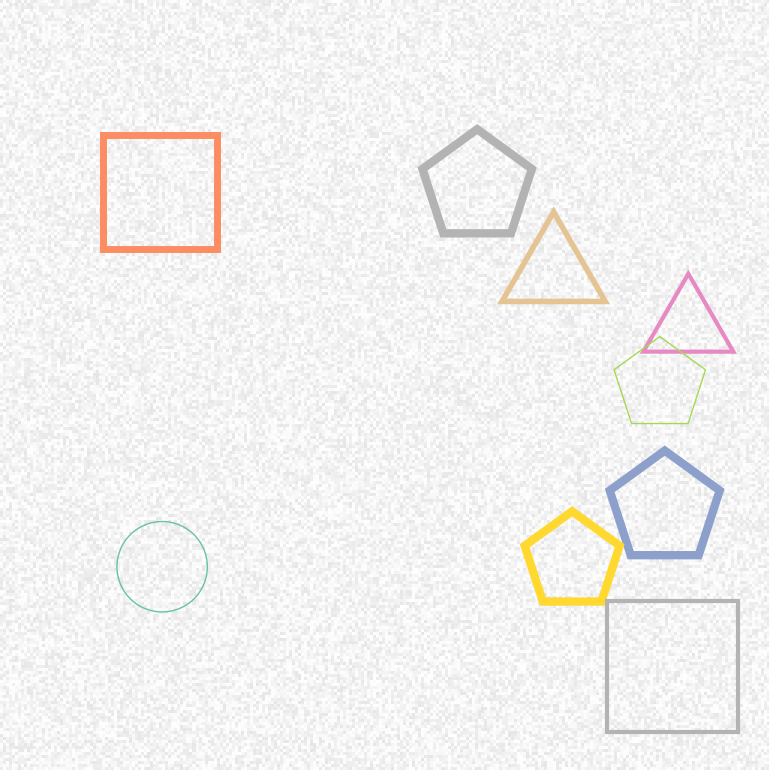[{"shape": "circle", "thickness": 0.5, "radius": 0.29, "center": [0.211, 0.264]}, {"shape": "square", "thickness": 2.5, "radius": 0.37, "center": [0.208, 0.751]}, {"shape": "pentagon", "thickness": 3, "radius": 0.38, "center": [0.863, 0.34]}, {"shape": "triangle", "thickness": 1.5, "radius": 0.34, "center": [0.894, 0.577]}, {"shape": "pentagon", "thickness": 0.5, "radius": 0.31, "center": [0.857, 0.5]}, {"shape": "pentagon", "thickness": 3, "radius": 0.32, "center": [0.743, 0.271]}, {"shape": "triangle", "thickness": 2, "radius": 0.39, "center": [0.719, 0.647]}, {"shape": "pentagon", "thickness": 3, "radius": 0.37, "center": [0.62, 0.757]}, {"shape": "square", "thickness": 1.5, "radius": 0.43, "center": [0.873, 0.134]}]